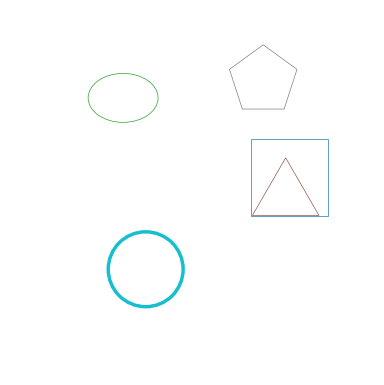[{"shape": "square", "thickness": 0.5, "radius": 0.5, "center": [0.753, 0.538]}, {"shape": "oval", "thickness": 0.5, "radius": 0.45, "center": [0.32, 0.746]}, {"shape": "triangle", "thickness": 0.5, "radius": 0.5, "center": [0.742, 0.49]}, {"shape": "pentagon", "thickness": 0.5, "radius": 0.46, "center": [0.684, 0.791]}, {"shape": "circle", "thickness": 2.5, "radius": 0.49, "center": [0.378, 0.301]}]